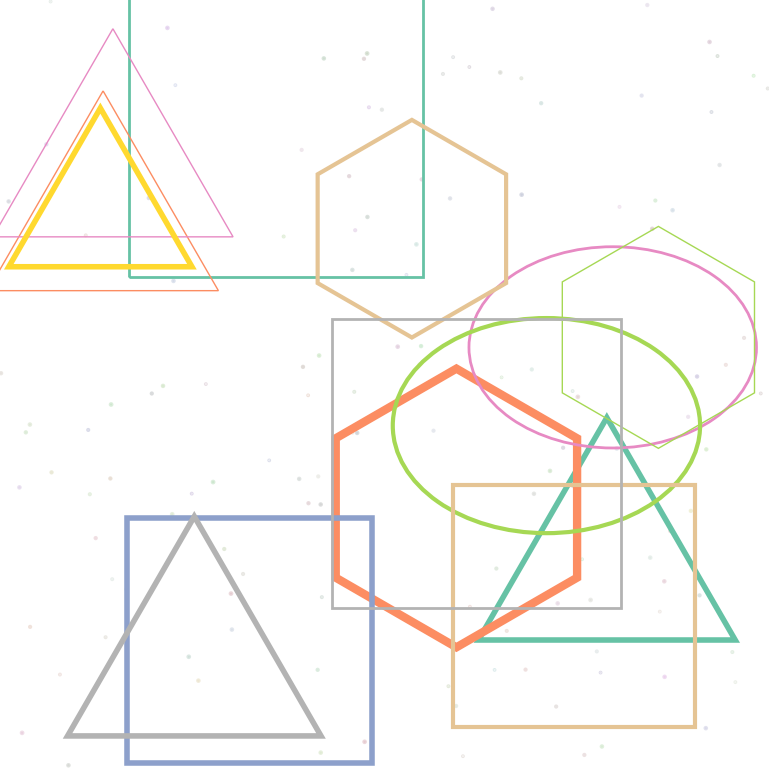[{"shape": "square", "thickness": 1, "radius": 0.95, "center": [0.359, 0.831]}, {"shape": "triangle", "thickness": 2, "radius": 0.96, "center": [0.788, 0.265]}, {"shape": "hexagon", "thickness": 3, "radius": 0.9, "center": [0.593, 0.34]}, {"shape": "triangle", "thickness": 0.5, "radius": 0.86, "center": [0.134, 0.709]}, {"shape": "square", "thickness": 2, "radius": 0.8, "center": [0.324, 0.168]}, {"shape": "triangle", "thickness": 0.5, "radius": 0.9, "center": [0.147, 0.783]}, {"shape": "oval", "thickness": 1, "radius": 0.93, "center": [0.796, 0.549]}, {"shape": "oval", "thickness": 1.5, "radius": 1.0, "center": [0.71, 0.447]}, {"shape": "hexagon", "thickness": 0.5, "radius": 0.72, "center": [0.855, 0.562]}, {"shape": "triangle", "thickness": 2, "radius": 0.69, "center": [0.13, 0.722]}, {"shape": "square", "thickness": 1.5, "radius": 0.78, "center": [0.745, 0.213]}, {"shape": "hexagon", "thickness": 1.5, "radius": 0.71, "center": [0.535, 0.703]}, {"shape": "triangle", "thickness": 2, "radius": 0.95, "center": [0.252, 0.139]}, {"shape": "square", "thickness": 1, "radius": 0.94, "center": [0.619, 0.398]}]